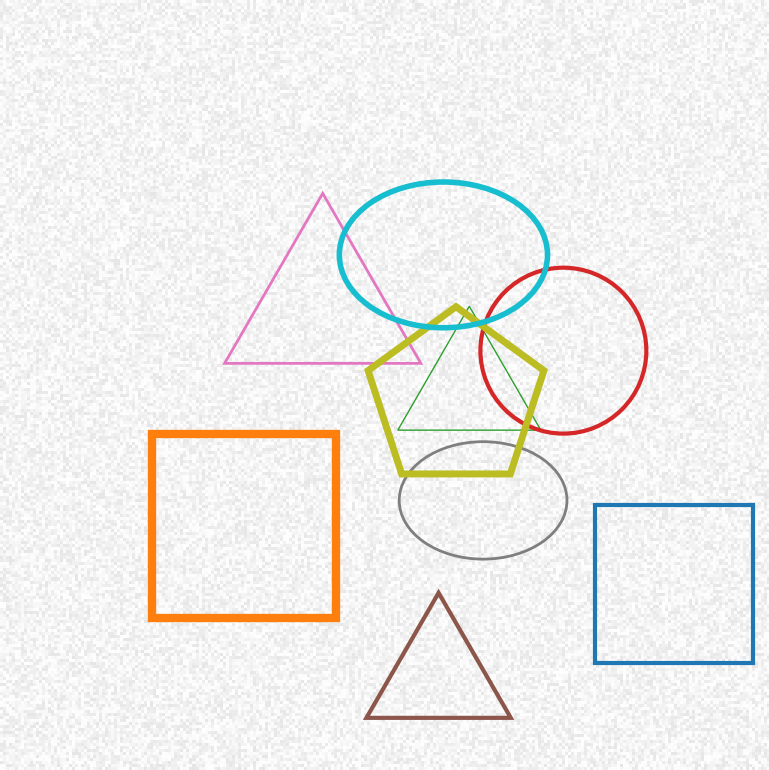[{"shape": "square", "thickness": 1.5, "radius": 0.51, "center": [0.876, 0.241]}, {"shape": "square", "thickness": 3, "radius": 0.6, "center": [0.317, 0.317]}, {"shape": "triangle", "thickness": 0.5, "radius": 0.54, "center": [0.609, 0.495]}, {"shape": "circle", "thickness": 1.5, "radius": 0.54, "center": [0.732, 0.545]}, {"shape": "triangle", "thickness": 1.5, "radius": 0.54, "center": [0.57, 0.122]}, {"shape": "triangle", "thickness": 1, "radius": 0.74, "center": [0.419, 0.602]}, {"shape": "oval", "thickness": 1, "radius": 0.54, "center": [0.627, 0.35]}, {"shape": "pentagon", "thickness": 2.5, "radius": 0.6, "center": [0.592, 0.482]}, {"shape": "oval", "thickness": 2, "radius": 0.68, "center": [0.576, 0.669]}]